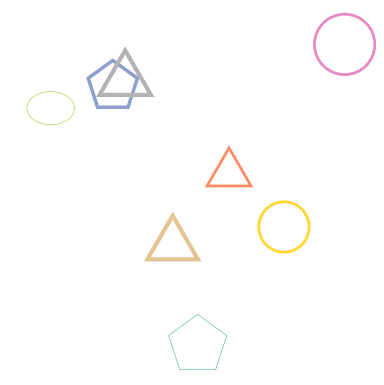[{"shape": "pentagon", "thickness": 0.5, "radius": 0.4, "center": [0.513, 0.104]}, {"shape": "triangle", "thickness": 2, "radius": 0.33, "center": [0.595, 0.55]}, {"shape": "pentagon", "thickness": 2.5, "radius": 0.34, "center": [0.293, 0.776]}, {"shape": "circle", "thickness": 2, "radius": 0.39, "center": [0.895, 0.885]}, {"shape": "oval", "thickness": 0.5, "radius": 0.31, "center": [0.132, 0.719]}, {"shape": "circle", "thickness": 2, "radius": 0.33, "center": [0.738, 0.41]}, {"shape": "triangle", "thickness": 3, "radius": 0.38, "center": [0.449, 0.364]}, {"shape": "triangle", "thickness": 3, "radius": 0.39, "center": [0.325, 0.792]}]